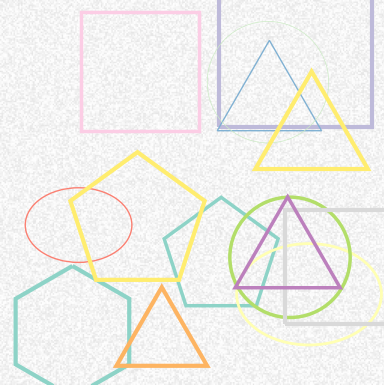[{"shape": "pentagon", "thickness": 2.5, "radius": 0.78, "center": [0.574, 0.332]}, {"shape": "hexagon", "thickness": 3, "radius": 0.85, "center": [0.188, 0.139]}, {"shape": "oval", "thickness": 2, "radius": 0.94, "center": [0.803, 0.236]}, {"shape": "square", "thickness": 3, "radius": 0.99, "center": [0.767, 0.868]}, {"shape": "oval", "thickness": 1, "radius": 0.69, "center": [0.204, 0.415]}, {"shape": "triangle", "thickness": 1, "radius": 0.78, "center": [0.7, 0.739]}, {"shape": "triangle", "thickness": 3, "radius": 0.68, "center": [0.42, 0.118]}, {"shape": "circle", "thickness": 2.5, "radius": 0.78, "center": [0.753, 0.332]}, {"shape": "square", "thickness": 2.5, "radius": 0.77, "center": [0.364, 0.814]}, {"shape": "square", "thickness": 3, "radius": 0.74, "center": [0.889, 0.307]}, {"shape": "triangle", "thickness": 2.5, "radius": 0.79, "center": [0.747, 0.331]}, {"shape": "circle", "thickness": 0.5, "radius": 0.79, "center": [0.696, 0.787]}, {"shape": "triangle", "thickness": 3, "radius": 0.84, "center": [0.809, 0.645]}, {"shape": "pentagon", "thickness": 3, "radius": 0.92, "center": [0.357, 0.421]}]